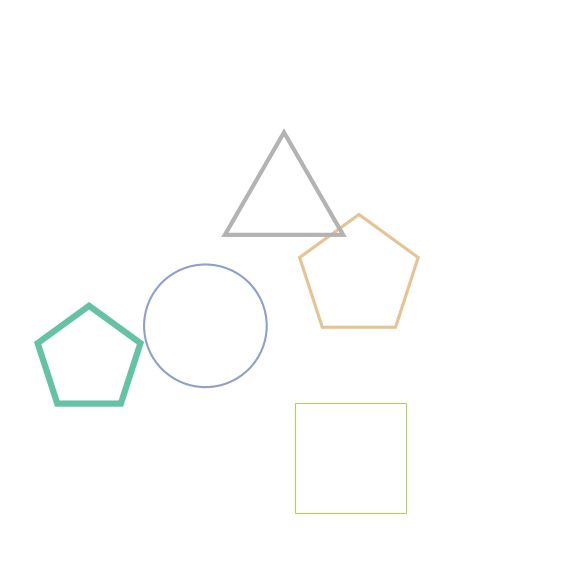[{"shape": "pentagon", "thickness": 3, "radius": 0.47, "center": [0.154, 0.376]}, {"shape": "circle", "thickness": 1, "radius": 0.53, "center": [0.356, 0.435]}, {"shape": "square", "thickness": 0.5, "radius": 0.48, "center": [0.607, 0.206]}, {"shape": "pentagon", "thickness": 1.5, "radius": 0.54, "center": [0.622, 0.52]}, {"shape": "triangle", "thickness": 2, "radius": 0.59, "center": [0.492, 0.652]}]